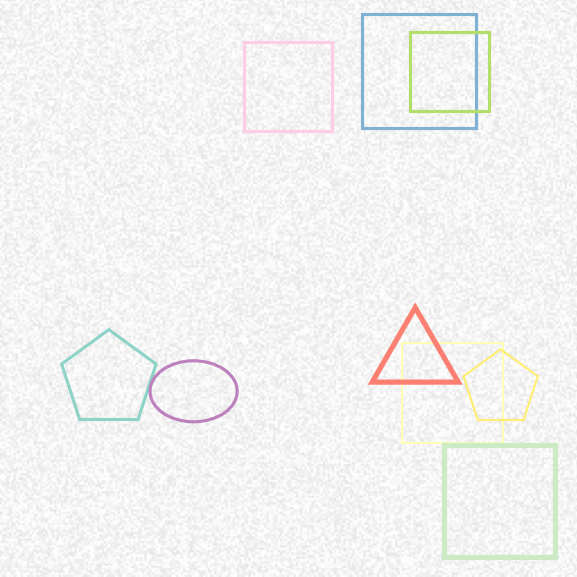[{"shape": "pentagon", "thickness": 1.5, "radius": 0.43, "center": [0.189, 0.342]}, {"shape": "square", "thickness": 1, "radius": 0.44, "center": [0.784, 0.319]}, {"shape": "triangle", "thickness": 2.5, "radius": 0.43, "center": [0.719, 0.38]}, {"shape": "square", "thickness": 1.5, "radius": 0.49, "center": [0.725, 0.877]}, {"shape": "square", "thickness": 1.5, "radius": 0.34, "center": [0.778, 0.876]}, {"shape": "square", "thickness": 1.5, "radius": 0.38, "center": [0.499, 0.849]}, {"shape": "oval", "thickness": 1.5, "radius": 0.38, "center": [0.335, 0.322]}, {"shape": "square", "thickness": 2.5, "radius": 0.48, "center": [0.865, 0.132]}, {"shape": "pentagon", "thickness": 1, "radius": 0.34, "center": [0.867, 0.327]}]